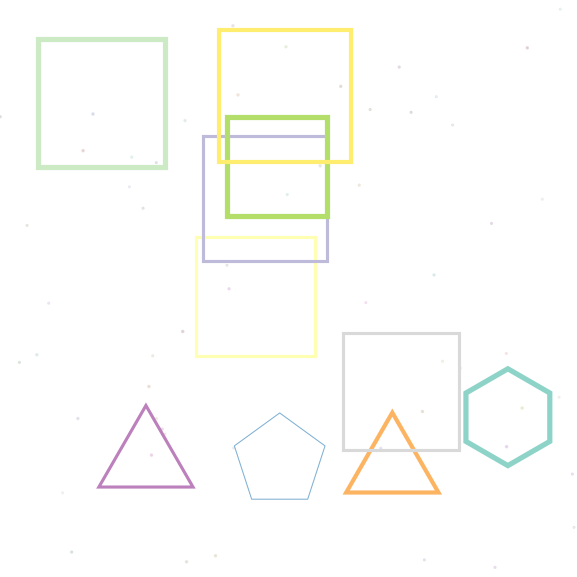[{"shape": "hexagon", "thickness": 2.5, "radius": 0.42, "center": [0.879, 0.277]}, {"shape": "square", "thickness": 1.5, "radius": 0.51, "center": [0.442, 0.486]}, {"shape": "square", "thickness": 1.5, "radius": 0.54, "center": [0.459, 0.656]}, {"shape": "pentagon", "thickness": 0.5, "radius": 0.41, "center": [0.484, 0.202]}, {"shape": "triangle", "thickness": 2, "radius": 0.46, "center": [0.679, 0.192]}, {"shape": "square", "thickness": 2.5, "radius": 0.43, "center": [0.48, 0.71]}, {"shape": "square", "thickness": 1.5, "radius": 0.5, "center": [0.694, 0.321]}, {"shape": "triangle", "thickness": 1.5, "radius": 0.47, "center": [0.253, 0.203]}, {"shape": "square", "thickness": 2.5, "radius": 0.55, "center": [0.176, 0.821]}, {"shape": "square", "thickness": 2, "radius": 0.57, "center": [0.493, 0.833]}]